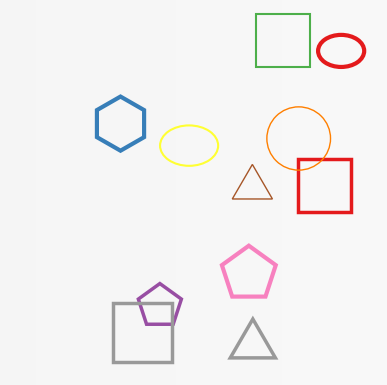[{"shape": "oval", "thickness": 3, "radius": 0.3, "center": [0.88, 0.868]}, {"shape": "square", "thickness": 2.5, "radius": 0.34, "center": [0.837, 0.518]}, {"shape": "hexagon", "thickness": 3, "radius": 0.35, "center": [0.311, 0.679]}, {"shape": "square", "thickness": 1.5, "radius": 0.35, "center": [0.731, 0.895]}, {"shape": "pentagon", "thickness": 2.5, "radius": 0.29, "center": [0.413, 0.205]}, {"shape": "circle", "thickness": 1, "radius": 0.41, "center": [0.771, 0.64]}, {"shape": "oval", "thickness": 1.5, "radius": 0.37, "center": [0.488, 0.622]}, {"shape": "triangle", "thickness": 1, "radius": 0.3, "center": [0.651, 0.513]}, {"shape": "pentagon", "thickness": 3, "radius": 0.37, "center": [0.642, 0.289]}, {"shape": "triangle", "thickness": 2.5, "radius": 0.34, "center": [0.652, 0.104]}, {"shape": "square", "thickness": 2.5, "radius": 0.38, "center": [0.369, 0.137]}]